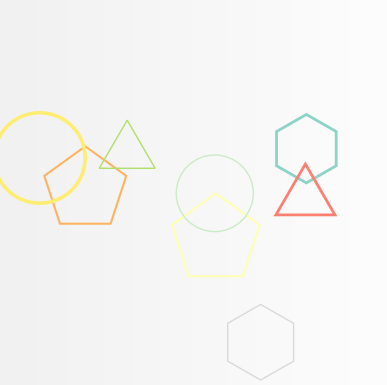[{"shape": "hexagon", "thickness": 2, "radius": 0.44, "center": [0.791, 0.614]}, {"shape": "pentagon", "thickness": 1.5, "radius": 0.59, "center": [0.557, 0.379]}, {"shape": "triangle", "thickness": 2, "radius": 0.44, "center": [0.788, 0.486]}, {"shape": "pentagon", "thickness": 1.5, "radius": 0.56, "center": [0.22, 0.509]}, {"shape": "triangle", "thickness": 1, "radius": 0.42, "center": [0.328, 0.605]}, {"shape": "hexagon", "thickness": 1, "radius": 0.49, "center": [0.673, 0.111]}, {"shape": "circle", "thickness": 1, "radius": 0.5, "center": [0.554, 0.498]}, {"shape": "circle", "thickness": 2.5, "radius": 0.59, "center": [0.102, 0.59]}]